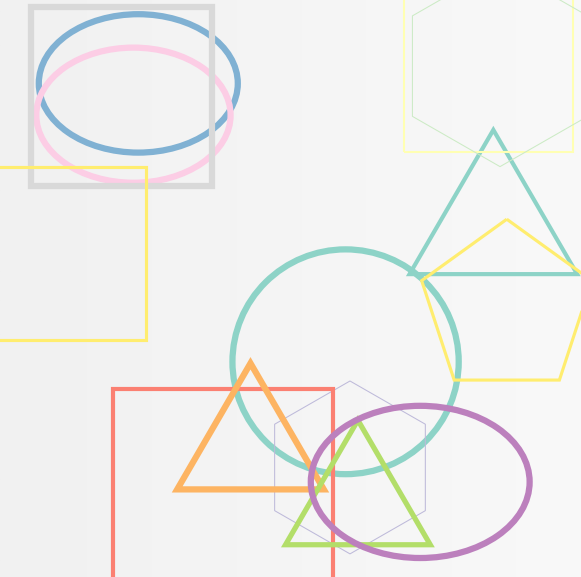[{"shape": "triangle", "thickness": 2, "radius": 0.83, "center": [0.849, 0.608]}, {"shape": "circle", "thickness": 3, "radius": 0.97, "center": [0.595, 0.373]}, {"shape": "square", "thickness": 1, "radius": 0.73, "center": [0.841, 0.881]}, {"shape": "hexagon", "thickness": 0.5, "radius": 0.75, "center": [0.602, 0.19]}, {"shape": "square", "thickness": 2, "radius": 0.94, "center": [0.383, 0.137]}, {"shape": "oval", "thickness": 3, "radius": 0.86, "center": [0.238, 0.855]}, {"shape": "triangle", "thickness": 3, "radius": 0.73, "center": [0.431, 0.224]}, {"shape": "triangle", "thickness": 2.5, "radius": 0.72, "center": [0.616, 0.128]}, {"shape": "oval", "thickness": 3, "radius": 0.84, "center": [0.23, 0.8]}, {"shape": "square", "thickness": 3, "radius": 0.78, "center": [0.208, 0.832]}, {"shape": "oval", "thickness": 3, "radius": 0.94, "center": [0.723, 0.165]}, {"shape": "hexagon", "thickness": 0.5, "radius": 0.87, "center": [0.86, 0.885]}, {"shape": "pentagon", "thickness": 1.5, "radius": 0.77, "center": [0.872, 0.466]}, {"shape": "square", "thickness": 1.5, "radius": 0.75, "center": [0.101, 0.56]}]